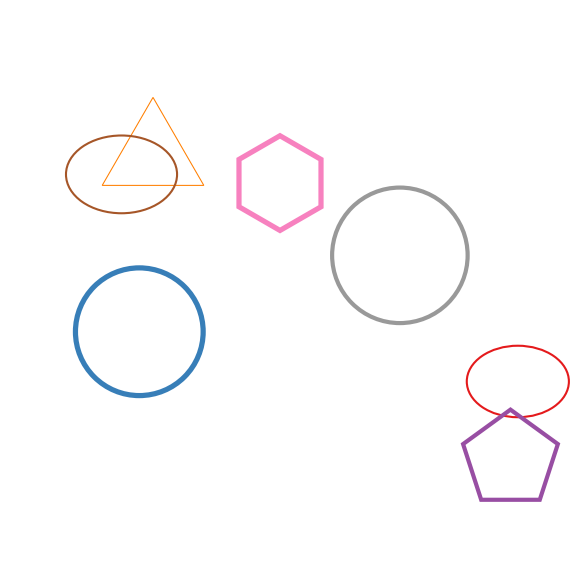[{"shape": "oval", "thickness": 1, "radius": 0.44, "center": [0.897, 0.339]}, {"shape": "circle", "thickness": 2.5, "radius": 0.55, "center": [0.241, 0.425]}, {"shape": "pentagon", "thickness": 2, "radius": 0.43, "center": [0.884, 0.204]}, {"shape": "triangle", "thickness": 0.5, "radius": 0.51, "center": [0.265, 0.729]}, {"shape": "oval", "thickness": 1, "radius": 0.48, "center": [0.21, 0.697]}, {"shape": "hexagon", "thickness": 2.5, "radius": 0.41, "center": [0.485, 0.682]}, {"shape": "circle", "thickness": 2, "radius": 0.59, "center": [0.692, 0.557]}]